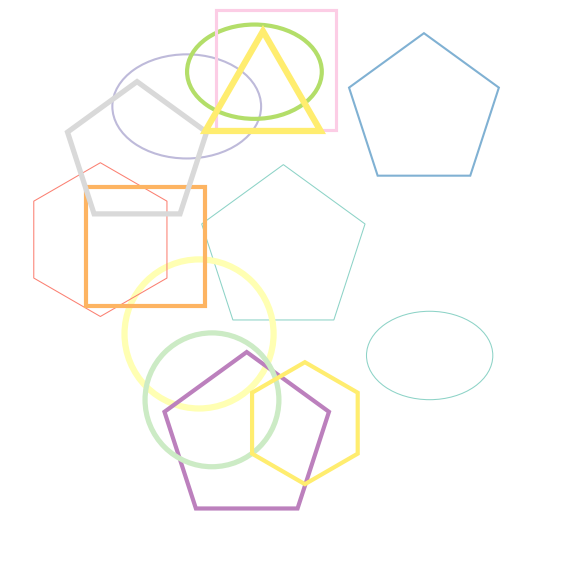[{"shape": "pentagon", "thickness": 0.5, "radius": 0.74, "center": [0.491, 0.565]}, {"shape": "oval", "thickness": 0.5, "radius": 0.55, "center": [0.744, 0.384]}, {"shape": "circle", "thickness": 3, "radius": 0.65, "center": [0.345, 0.421]}, {"shape": "oval", "thickness": 1, "radius": 0.64, "center": [0.323, 0.815]}, {"shape": "hexagon", "thickness": 0.5, "radius": 0.67, "center": [0.174, 0.584]}, {"shape": "pentagon", "thickness": 1, "radius": 0.68, "center": [0.734, 0.805]}, {"shape": "square", "thickness": 2, "radius": 0.52, "center": [0.252, 0.572]}, {"shape": "oval", "thickness": 2, "radius": 0.58, "center": [0.441, 0.875]}, {"shape": "square", "thickness": 1.5, "radius": 0.52, "center": [0.477, 0.878]}, {"shape": "pentagon", "thickness": 2.5, "radius": 0.63, "center": [0.237, 0.731]}, {"shape": "pentagon", "thickness": 2, "radius": 0.75, "center": [0.427, 0.24]}, {"shape": "circle", "thickness": 2.5, "radius": 0.58, "center": [0.367, 0.307]}, {"shape": "triangle", "thickness": 3, "radius": 0.58, "center": [0.455, 0.83]}, {"shape": "hexagon", "thickness": 2, "radius": 0.53, "center": [0.528, 0.266]}]